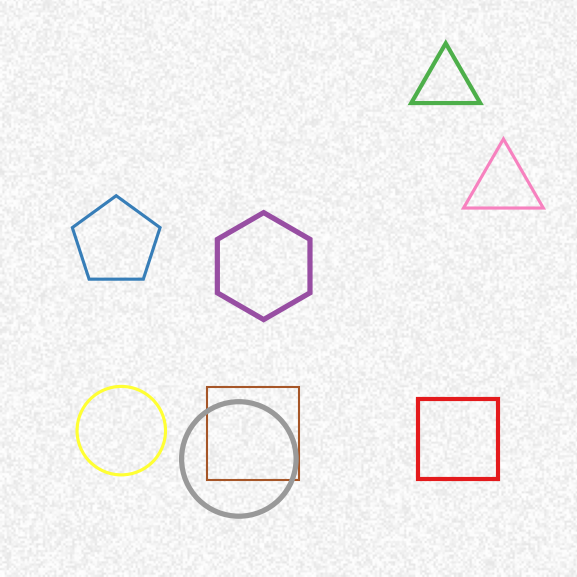[{"shape": "square", "thickness": 2, "radius": 0.35, "center": [0.794, 0.239]}, {"shape": "pentagon", "thickness": 1.5, "radius": 0.4, "center": [0.201, 0.58]}, {"shape": "triangle", "thickness": 2, "radius": 0.34, "center": [0.772, 0.855]}, {"shape": "hexagon", "thickness": 2.5, "radius": 0.46, "center": [0.457, 0.538]}, {"shape": "circle", "thickness": 1.5, "radius": 0.38, "center": [0.21, 0.253]}, {"shape": "square", "thickness": 1, "radius": 0.4, "center": [0.438, 0.249]}, {"shape": "triangle", "thickness": 1.5, "radius": 0.4, "center": [0.872, 0.679]}, {"shape": "circle", "thickness": 2.5, "radius": 0.5, "center": [0.414, 0.204]}]